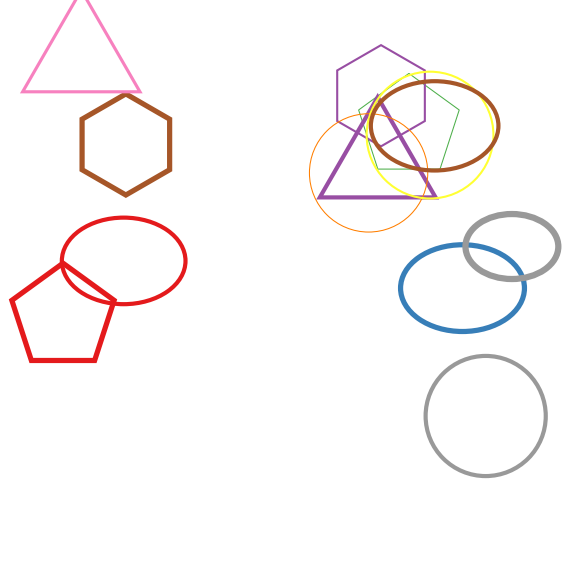[{"shape": "pentagon", "thickness": 2.5, "radius": 0.47, "center": [0.109, 0.45]}, {"shape": "oval", "thickness": 2, "radius": 0.54, "center": [0.214, 0.547]}, {"shape": "oval", "thickness": 2.5, "radius": 0.54, "center": [0.801, 0.5]}, {"shape": "pentagon", "thickness": 0.5, "radius": 0.46, "center": [0.708, 0.78]}, {"shape": "hexagon", "thickness": 1, "radius": 0.44, "center": [0.66, 0.833]}, {"shape": "triangle", "thickness": 2, "radius": 0.58, "center": [0.654, 0.715]}, {"shape": "circle", "thickness": 0.5, "radius": 0.51, "center": [0.638, 0.7]}, {"shape": "circle", "thickness": 1, "radius": 0.55, "center": [0.745, 0.765]}, {"shape": "hexagon", "thickness": 2.5, "radius": 0.44, "center": [0.218, 0.749]}, {"shape": "oval", "thickness": 2, "radius": 0.55, "center": [0.753, 0.781]}, {"shape": "triangle", "thickness": 1.5, "radius": 0.59, "center": [0.141, 0.899]}, {"shape": "oval", "thickness": 3, "radius": 0.4, "center": [0.886, 0.572]}, {"shape": "circle", "thickness": 2, "radius": 0.52, "center": [0.841, 0.279]}]